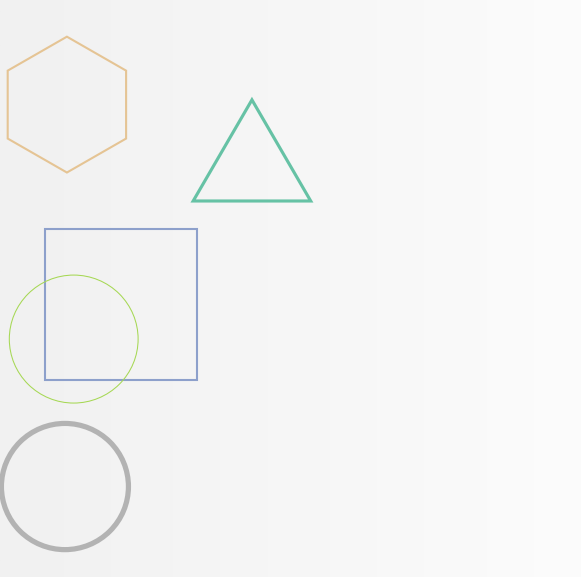[{"shape": "triangle", "thickness": 1.5, "radius": 0.58, "center": [0.433, 0.709]}, {"shape": "square", "thickness": 1, "radius": 0.65, "center": [0.209, 0.472]}, {"shape": "circle", "thickness": 0.5, "radius": 0.55, "center": [0.127, 0.412]}, {"shape": "hexagon", "thickness": 1, "radius": 0.59, "center": [0.115, 0.818]}, {"shape": "circle", "thickness": 2.5, "radius": 0.55, "center": [0.112, 0.157]}]